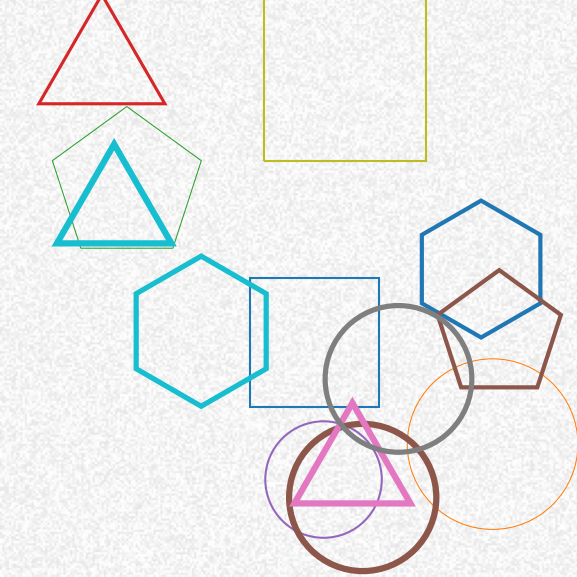[{"shape": "hexagon", "thickness": 2, "radius": 0.59, "center": [0.833, 0.533]}, {"shape": "square", "thickness": 1, "radius": 0.56, "center": [0.545, 0.406]}, {"shape": "circle", "thickness": 0.5, "radius": 0.74, "center": [0.853, 0.23]}, {"shape": "pentagon", "thickness": 0.5, "radius": 0.68, "center": [0.22, 0.679]}, {"shape": "triangle", "thickness": 1.5, "radius": 0.63, "center": [0.176, 0.882]}, {"shape": "circle", "thickness": 1, "radius": 0.5, "center": [0.56, 0.169]}, {"shape": "pentagon", "thickness": 2, "radius": 0.56, "center": [0.864, 0.419]}, {"shape": "circle", "thickness": 3, "radius": 0.64, "center": [0.628, 0.138]}, {"shape": "triangle", "thickness": 3, "radius": 0.58, "center": [0.61, 0.185]}, {"shape": "circle", "thickness": 2.5, "radius": 0.63, "center": [0.69, 0.343]}, {"shape": "square", "thickness": 1, "radius": 0.7, "center": [0.597, 0.862]}, {"shape": "triangle", "thickness": 3, "radius": 0.57, "center": [0.198, 0.635]}, {"shape": "hexagon", "thickness": 2.5, "radius": 0.65, "center": [0.348, 0.426]}]